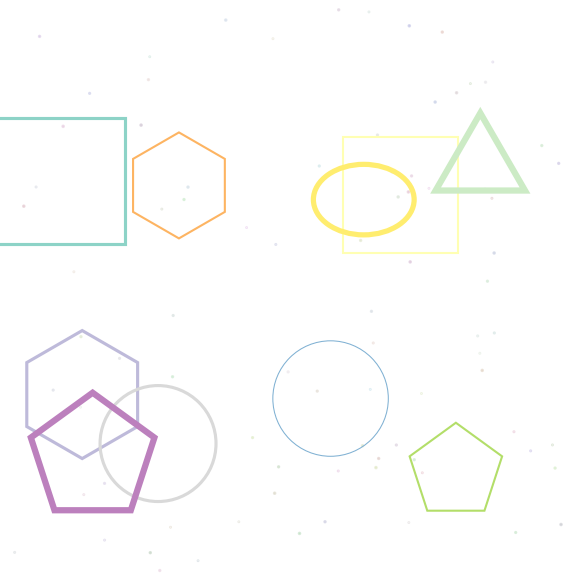[{"shape": "square", "thickness": 1.5, "radius": 0.55, "center": [0.106, 0.686]}, {"shape": "square", "thickness": 1, "radius": 0.5, "center": [0.694, 0.662]}, {"shape": "hexagon", "thickness": 1.5, "radius": 0.55, "center": [0.142, 0.316]}, {"shape": "circle", "thickness": 0.5, "radius": 0.5, "center": [0.572, 0.309]}, {"shape": "hexagon", "thickness": 1, "radius": 0.46, "center": [0.31, 0.678]}, {"shape": "pentagon", "thickness": 1, "radius": 0.42, "center": [0.789, 0.183]}, {"shape": "circle", "thickness": 1.5, "radius": 0.5, "center": [0.274, 0.231]}, {"shape": "pentagon", "thickness": 3, "radius": 0.56, "center": [0.16, 0.207]}, {"shape": "triangle", "thickness": 3, "radius": 0.45, "center": [0.832, 0.714]}, {"shape": "oval", "thickness": 2.5, "radius": 0.44, "center": [0.63, 0.653]}]